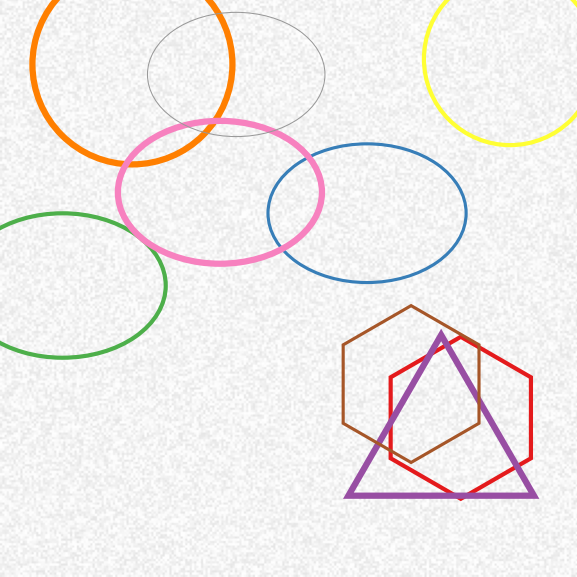[{"shape": "hexagon", "thickness": 2, "radius": 0.7, "center": [0.798, 0.276]}, {"shape": "oval", "thickness": 1.5, "radius": 0.86, "center": [0.636, 0.63]}, {"shape": "oval", "thickness": 2, "radius": 0.89, "center": [0.108, 0.505]}, {"shape": "triangle", "thickness": 3, "radius": 0.93, "center": [0.764, 0.234]}, {"shape": "circle", "thickness": 3, "radius": 0.87, "center": [0.229, 0.888]}, {"shape": "circle", "thickness": 2, "radius": 0.75, "center": [0.883, 0.897]}, {"shape": "hexagon", "thickness": 1.5, "radius": 0.68, "center": [0.712, 0.334]}, {"shape": "oval", "thickness": 3, "radius": 0.88, "center": [0.381, 0.666]}, {"shape": "oval", "thickness": 0.5, "radius": 0.77, "center": [0.409, 0.87]}]